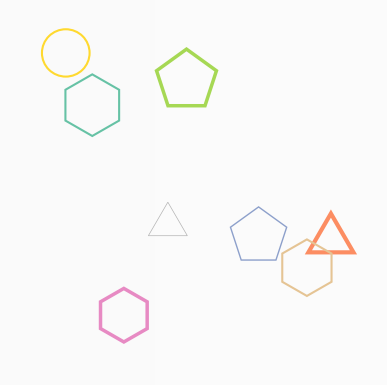[{"shape": "hexagon", "thickness": 1.5, "radius": 0.4, "center": [0.238, 0.727]}, {"shape": "triangle", "thickness": 3, "radius": 0.34, "center": [0.854, 0.378]}, {"shape": "pentagon", "thickness": 1, "radius": 0.38, "center": [0.667, 0.386]}, {"shape": "hexagon", "thickness": 2.5, "radius": 0.35, "center": [0.32, 0.181]}, {"shape": "pentagon", "thickness": 2.5, "radius": 0.41, "center": [0.481, 0.791]}, {"shape": "circle", "thickness": 1.5, "radius": 0.31, "center": [0.17, 0.863]}, {"shape": "hexagon", "thickness": 1.5, "radius": 0.37, "center": [0.792, 0.305]}, {"shape": "triangle", "thickness": 0.5, "radius": 0.29, "center": [0.433, 0.417]}]